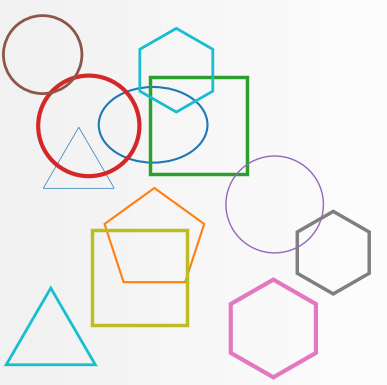[{"shape": "oval", "thickness": 1.5, "radius": 0.7, "center": [0.395, 0.676]}, {"shape": "triangle", "thickness": 0.5, "radius": 0.53, "center": [0.203, 0.564]}, {"shape": "pentagon", "thickness": 1.5, "radius": 0.68, "center": [0.398, 0.377]}, {"shape": "square", "thickness": 2.5, "radius": 0.63, "center": [0.512, 0.674]}, {"shape": "circle", "thickness": 3, "radius": 0.65, "center": [0.229, 0.673]}, {"shape": "circle", "thickness": 1, "radius": 0.63, "center": [0.709, 0.469]}, {"shape": "circle", "thickness": 2, "radius": 0.51, "center": [0.11, 0.858]}, {"shape": "hexagon", "thickness": 3, "radius": 0.63, "center": [0.705, 0.147]}, {"shape": "hexagon", "thickness": 2.5, "radius": 0.54, "center": [0.86, 0.344]}, {"shape": "square", "thickness": 2.5, "radius": 0.62, "center": [0.36, 0.279]}, {"shape": "triangle", "thickness": 2, "radius": 0.66, "center": [0.131, 0.119]}, {"shape": "hexagon", "thickness": 2, "radius": 0.54, "center": [0.455, 0.818]}]